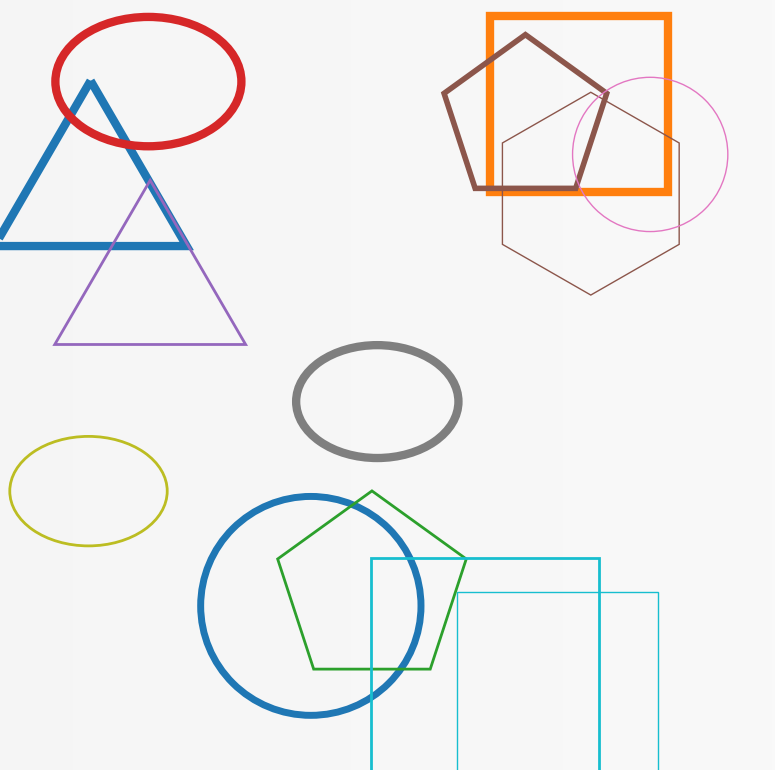[{"shape": "triangle", "thickness": 3, "radius": 0.72, "center": [0.117, 0.752]}, {"shape": "circle", "thickness": 2.5, "radius": 0.71, "center": [0.401, 0.213]}, {"shape": "square", "thickness": 3, "radius": 0.57, "center": [0.747, 0.865]}, {"shape": "pentagon", "thickness": 1, "radius": 0.64, "center": [0.48, 0.235]}, {"shape": "oval", "thickness": 3, "radius": 0.6, "center": [0.191, 0.894]}, {"shape": "triangle", "thickness": 1, "radius": 0.71, "center": [0.194, 0.624]}, {"shape": "hexagon", "thickness": 0.5, "radius": 0.66, "center": [0.762, 0.748]}, {"shape": "pentagon", "thickness": 2, "radius": 0.55, "center": [0.678, 0.845]}, {"shape": "circle", "thickness": 0.5, "radius": 0.5, "center": [0.839, 0.799]}, {"shape": "oval", "thickness": 3, "radius": 0.52, "center": [0.487, 0.478]}, {"shape": "oval", "thickness": 1, "radius": 0.51, "center": [0.114, 0.362]}, {"shape": "square", "thickness": 1, "radius": 0.74, "center": [0.626, 0.127]}, {"shape": "square", "thickness": 0.5, "radius": 0.65, "center": [0.719, 0.101]}]